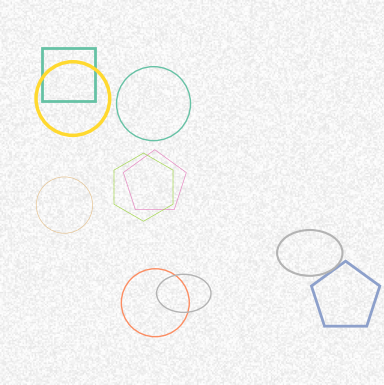[{"shape": "circle", "thickness": 1, "radius": 0.48, "center": [0.399, 0.731]}, {"shape": "square", "thickness": 2, "radius": 0.34, "center": [0.178, 0.807]}, {"shape": "circle", "thickness": 1, "radius": 0.44, "center": [0.403, 0.214]}, {"shape": "pentagon", "thickness": 2, "radius": 0.47, "center": [0.898, 0.228]}, {"shape": "pentagon", "thickness": 0.5, "radius": 0.43, "center": [0.402, 0.525]}, {"shape": "hexagon", "thickness": 0.5, "radius": 0.44, "center": [0.373, 0.514]}, {"shape": "circle", "thickness": 2.5, "radius": 0.48, "center": [0.189, 0.744]}, {"shape": "circle", "thickness": 0.5, "radius": 0.37, "center": [0.167, 0.467]}, {"shape": "oval", "thickness": 1, "radius": 0.35, "center": [0.477, 0.238]}, {"shape": "oval", "thickness": 1.5, "radius": 0.42, "center": [0.805, 0.343]}]